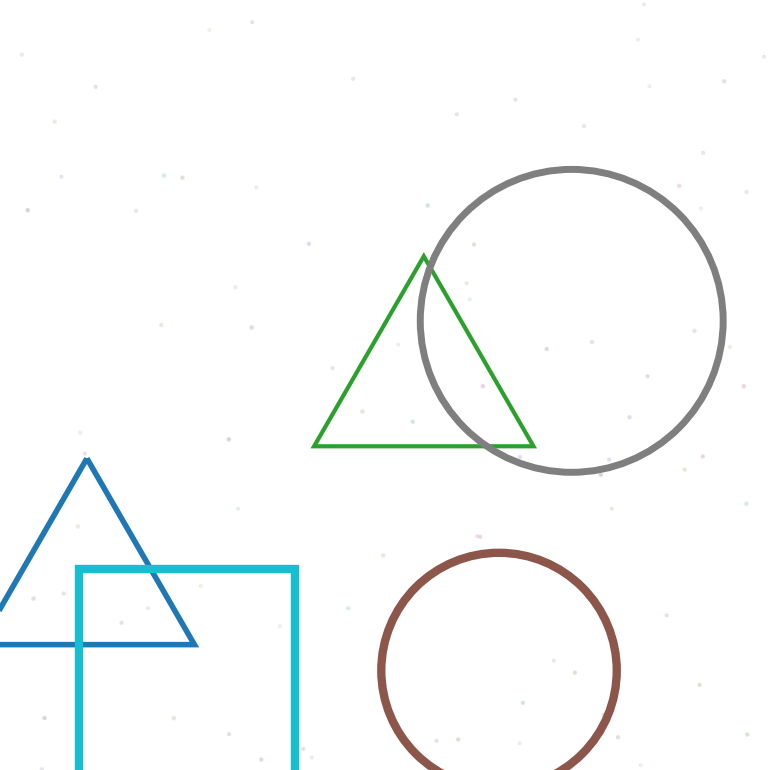[{"shape": "triangle", "thickness": 2, "radius": 0.81, "center": [0.113, 0.243]}, {"shape": "triangle", "thickness": 1.5, "radius": 0.82, "center": [0.55, 0.503]}, {"shape": "circle", "thickness": 3, "radius": 0.76, "center": [0.648, 0.129]}, {"shape": "circle", "thickness": 2.5, "radius": 0.98, "center": [0.742, 0.583]}, {"shape": "square", "thickness": 3, "radius": 0.7, "center": [0.243, 0.12]}]